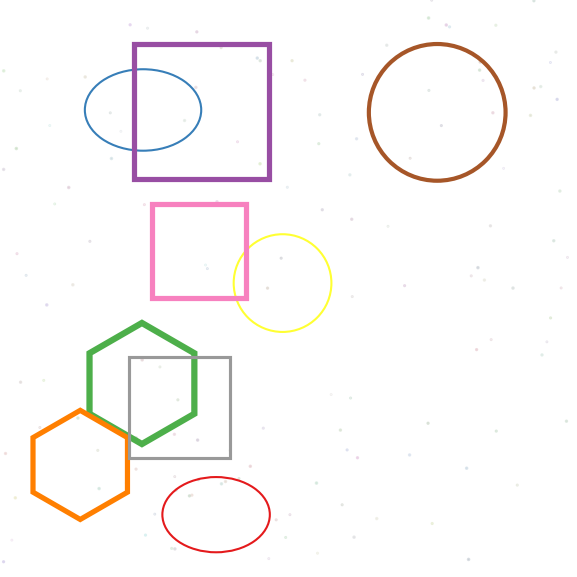[{"shape": "oval", "thickness": 1, "radius": 0.47, "center": [0.374, 0.108]}, {"shape": "oval", "thickness": 1, "radius": 0.5, "center": [0.248, 0.809]}, {"shape": "hexagon", "thickness": 3, "radius": 0.52, "center": [0.246, 0.335]}, {"shape": "square", "thickness": 2.5, "radius": 0.58, "center": [0.349, 0.806]}, {"shape": "hexagon", "thickness": 2.5, "radius": 0.47, "center": [0.139, 0.194]}, {"shape": "circle", "thickness": 1, "radius": 0.42, "center": [0.489, 0.509]}, {"shape": "circle", "thickness": 2, "radius": 0.59, "center": [0.757, 0.805]}, {"shape": "square", "thickness": 2.5, "radius": 0.41, "center": [0.345, 0.564]}, {"shape": "square", "thickness": 1.5, "radius": 0.44, "center": [0.311, 0.293]}]